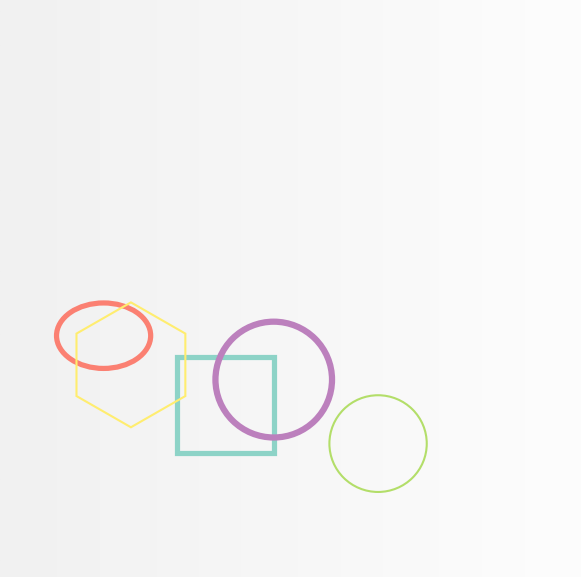[{"shape": "square", "thickness": 2.5, "radius": 0.42, "center": [0.388, 0.298]}, {"shape": "oval", "thickness": 2.5, "radius": 0.4, "center": [0.178, 0.418]}, {"shape": "circle", "thickness": 1, "radius": 0.42, "center": [0.65, 0.231]}, {"shape": "circle", "thickness": 3, "radius": 0.5, "center": [0.471, 0.342]}, {"shape": "hexagon", "thickness": 1, "radius": 0.54, "center": [0.225, 0.367]}]